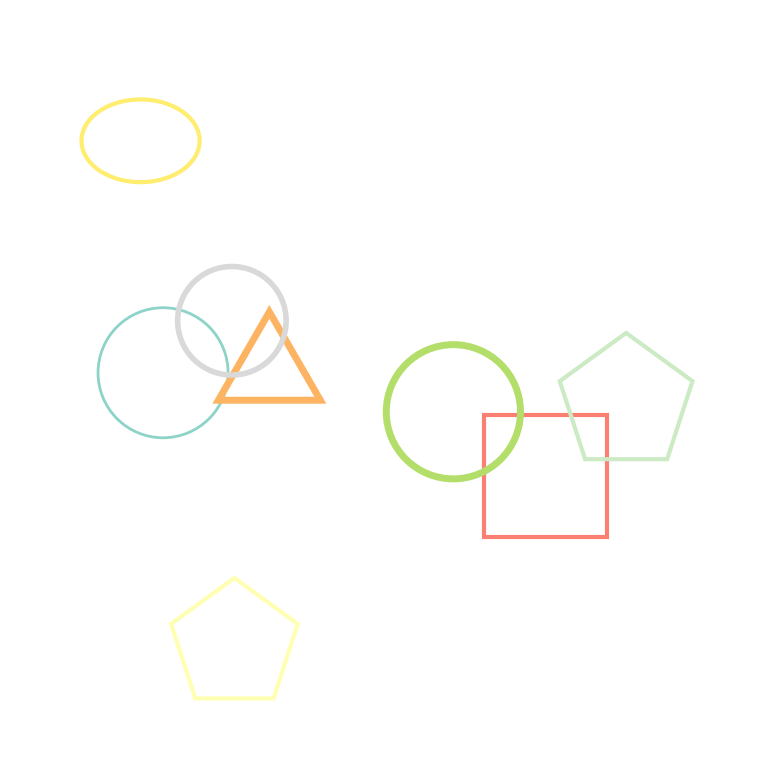[{"shape": "circle", "thickness": 1, "radius": 0.42, "center": [0.212, 0.516]}, {"shape": "pentagon", "thickness": 1.5, "radius": 0.43, "center": [0.304, 0.163]}, {"shape": "square", "thickness": 1.5, "radius": 0.4, "center": [0.708, 0.381]}, {"shape": "triangle", "thickness": 2.5, "radius": 0.38, "center": [0.35, 0.518]}, {"shape": "circle", "thickness": 2.5, "radius": 0.44, "center": [0.589, 0.465]}, {"shape": "circle", "thickness": 2, "radius": 0.35, "center": [0.301, 0.583]}, {"shape": "pentagon", "thickness": 1.5, "radius": 0.45, "center": [0.813, 0.477]}, {"shape": "oval", "thickness": 1.5, "radius": 0.38, "center": [0.183, 0.817]}]